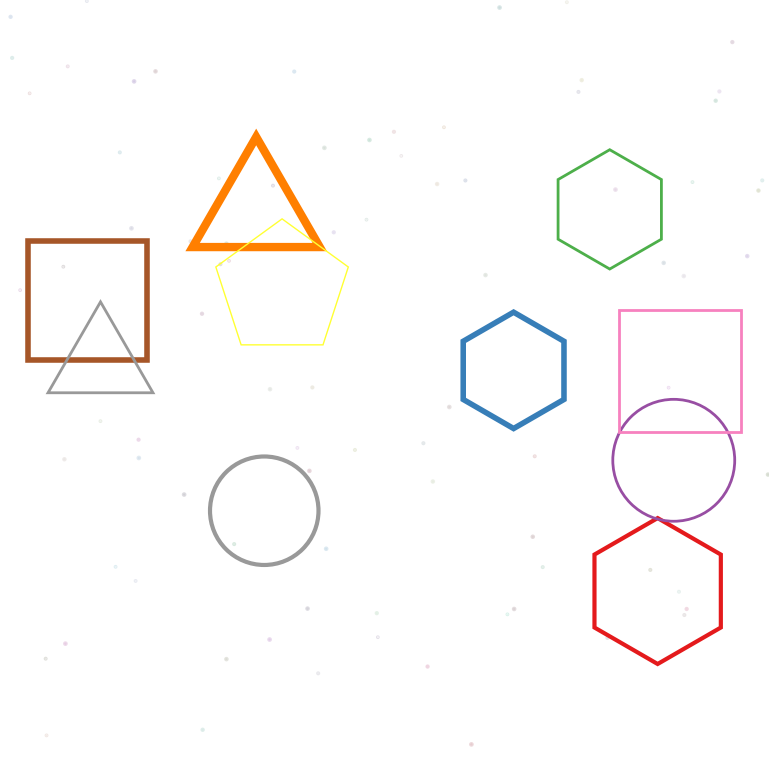[{"shape": "hexagon", "thickness": 1.5, "radius": 0.47, "center": [0.854, 0.232]}, {"shape": "hexagon", "thickness": 2, "radius": 0.38, "center": [0.667, 0.519]}, {"shape": "hexagon", "thickness": 1, "radius": 0.39, "center": [0.792, 0.728]}, {"shape": "circle", "thickness": 1, "radius": 0.4, "center": [0.875, 0.402]}, {"shape": "triangle", "thickness": 3, "radius": 0.48, "center": [0.333, 0.727]}, {"shape": "pentagon", "thickness": 0.5, "radius": 0.45, "center": [0.366, 0.625]}, {"shape": "square", "thickness": 2, "radius": 0.39, "center": [0.114, 0.61]}, {"shape": "square", "thickness": 1, "radius": 0.4, "center": [0.883, 0.518]}, {"shape": "circle", "thickness": 1.5, "radius": 0.35, "center": [0.343, 0.337]}, {"shape": "triangle", "thickness": 1, "radius": 0.39, "center": [0.131, 0.529]}]